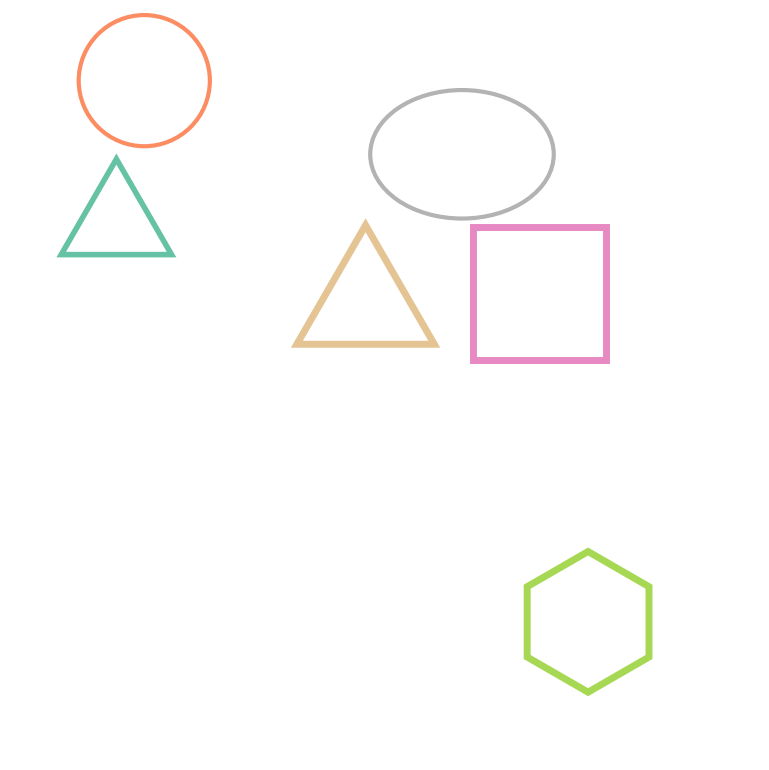[{"shape": "triangle", "thickness": 2, "radius": 0.41, "center": [0.151, 0.711]}, {"shape": "circle", "thickness": 1.5, "radius": 0.43, "center": [0.187, 0.895]}, {"shape": "square", "thickness": 2.5, "radius": 0.43, "center": [0.701, 0.619]}, {"shape": "hexagon", "thickness": 2.5, "radius": 0.46, "center": [0.764, 0.192]}, {"shape": "triangle", "thickness": 2.5, "radius": 0.52, "center": [0.475, 0.604]}, {"shape": "oval", "thickness": 1.5, "radius": 0.6, "center": [0.6, 0.8]}]